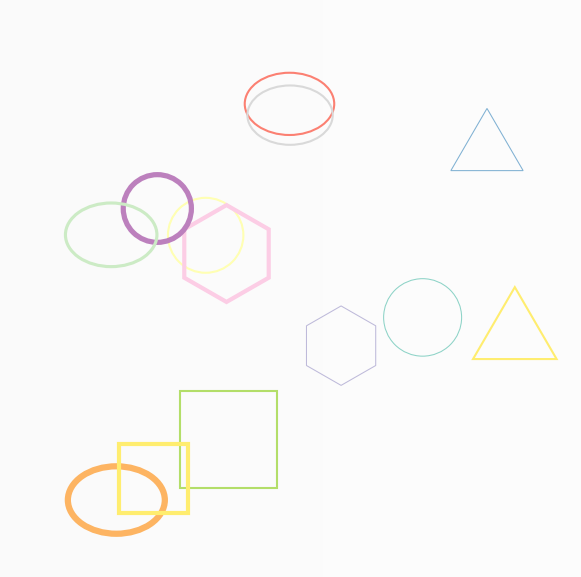[{"shape": "circle", "thickness": 0.5, "radius": 0.34, "center": [0.727, 0.449]}, {"shape": "circle", "thickness": 1, "radius": 0.32, "center": [0.354, 0.592]}, {"shape": "hexagon", "thickness": 0.5, "radius": 0.34, "center": [0.587, 0.401]}, {"shape": "oval", "thickness": 1, "radius": 0.38, "center": [0.498, 0.819]}, {"shape": "triangle", "thickness": 0.5, "radius": 0.36, "center": [0.838, 0.74]}, {"shape": "oval", "thickness": 3, "radius": 0.42, "center": [0.2, 0.133]}, {"shape": "square", "thickness": 1, "radius": 0.42, "center": [0.393, 0.238]}, {"shape": "hexagon", "thickness": 2, "radius": 0.42, "center": [0.39, 0.56]}, {"shape": "oval", "thickness": 1, "radius": 0.37, "center": [0.499, 0.8]}, {"shape": "circle", "thickness": 2.5, "radius": 0.29, "center": [0.271, 0.638]}, {"shape": "oval", "thickness": 1.5, "radius": 0.39, "center": [0.191, 0.593]}, {"shape": "triangle", "thickness": 1, "radius": 0.42, "center": [0.886, 0.419]}, {"shape": "square", "thickness": 2, "radius": 0.3, "center": [0.265, 0.17]}]